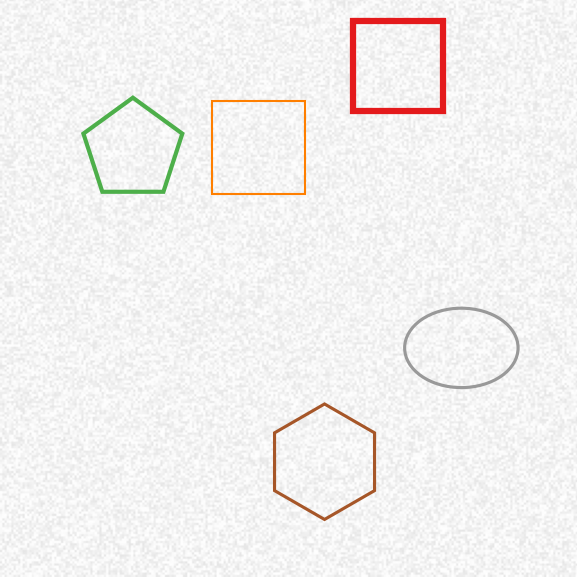[{"shape": "square", "thickness": 3, "radius": 0.39, "center": [0.69, 0.885]}, {"shape": "pentagon", "thickness": 2, "radius": 0.45, "center": [0.23, 0.74]}, {"shape": "square", "thickness": 1, "radius": 0.4, "center": [0.447, 0.744]}, {"shape": "hexagon", "thickness": 1.5, "radius": 0.5, "center": [0.562, 0.2]}, {"shape": "oval", "thickness": 1.5, "radius": 0.49, "center": [0.799, 0.397]}]